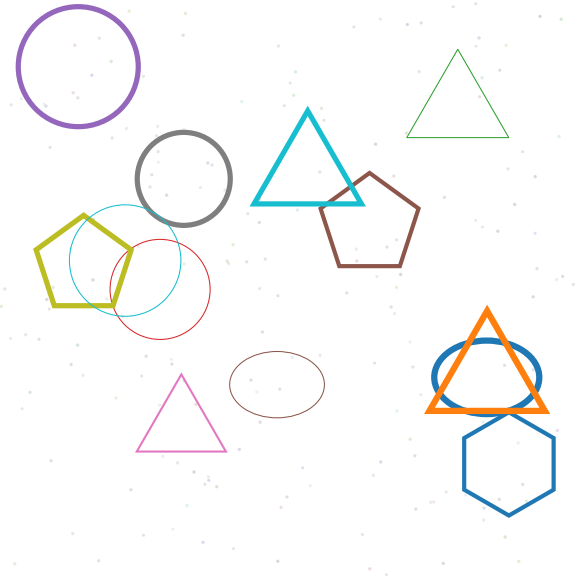[{"shape": "oval", "thickness": 3, "radius": 0.45, "center": [0.843, 0.346]}, {"shape": "hexagon", "thickness": 2, "radius": 0.45, "center": [0.881, 0.196]}, {"shape": "triangle", "thickness": 3, "radius": 0.58, "center": [0.844, 0.345]}, {"shape": "triangle", "thickness": 0.5, "radius": 0.51, "center": [0.793, 0.812]}, {"shape": "circle", "thickness": 0.5, "radius": 0.43, "center": [0.277, 0.498]}, {"shape": "circle", "thickness": 2.5, "radius": 0.52, "center": [0.136, 0.884]}, {"shape": "oval", "thickness": 0.5, "radius": 0.41, "center": [0.48, 0.333]}, {"shape": "pentagon", "thickness": 2, "radius": 0.45, "center": [0.64, 0.61]}, {"shape": "triangle", "thickness": 1, "radius": 0.45, "center": [0.314, 0.262]}, {"shape": "circle", "thickness": 2.5, "radius": 0.4, "center": [0.318, 0.689]}, {"shape": "pentagon", "thickness": 2.5, "radius": 0.43, "center": [0.145, 0.54]}, {"shape": "circle", "thickness": 0.5, "radius": 0.48, "center": [0.217, 0.548]}, {"shape": "triangle", "thickness": 2.5, "radius": 0.54, "center": [0.533, 0.7]}]